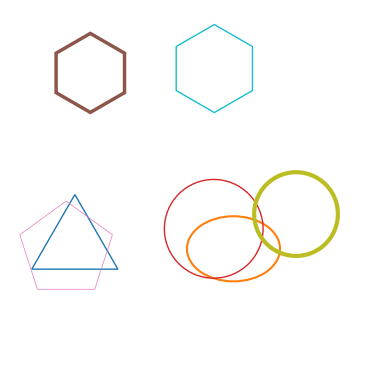[{"shape": "triangle", "thickness": 1, "radius": 0.65, "center": [0.194, 0.365]}, {"shape": "oval", "thickness": 1.5, "radius": 0.6, "center": [0.606, 0.354]}, {"shape": "circle", "thickness": 1, "radius": 0.64, "center": [0.555, 0.406]}, {"shape": "hexagon", "thickness": 2.5, "radius": 0.51, "center": [0.235, 0.811]}, {"shape": "pentagon", "thickness": 0.5, "radius": 0.63, "center": [0.172, 0.351]}, {"shape": "circle", "thickness": 3, "radius": 0.54, "center": [0.769, 0.444]}, {"shape": "hexagon", "thickness": 1, "radius": 0.57, "center": [0.557, 0.822]}]